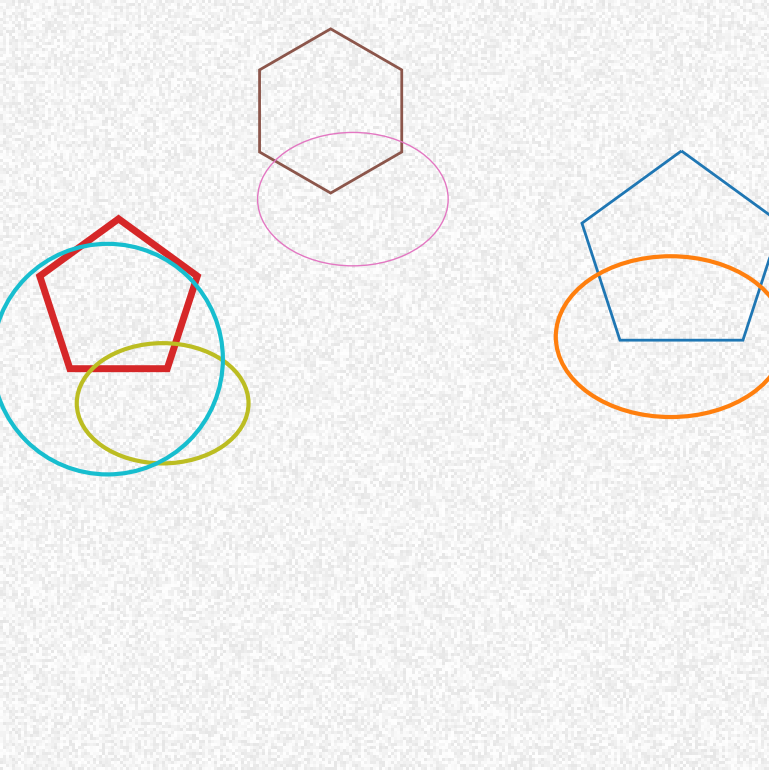[{"shape": "pentagon", "thickness": 1, "radius": 0.68, "center": [0.885, 0.668]}, {"shape": "oval", "thickness": 1.5, "radius": 0.75, "center": [0.871, 0.563]}, {"shape": "pentagon", "thickness": 2.5, "radius": 0.54, "center": [0.154, 0.608]}, {"shape": "hexagon", "thickness": 1, "radius": 0.53, "center": [0.429, 0.856]}, {"shape": "oval", "thickness": 0.5, "radius": 0.62, "center": [0.458, 0.741]}, {"shape": "oval", "thickness": 1.5, "radius": 0.56, "center": [0.211, 0.476]}, {"shape": "circle", "thickness": 1.5, "radius": 0.75, "center": [0.14, 0.534]}]